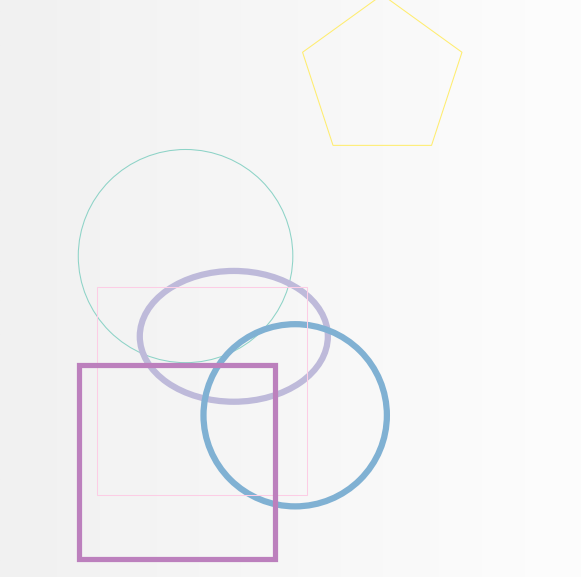[{"shape": "circle", "thickness": 0.5, "radius": 0.92, "center": [0.319, 0.556]}, {"shape": "oval", "thickness": 3, "radius": 0.81, "center": [0.402, 0.417]}, {"shape": "circle", "thickness": 3, "radius": 0.79, "center": [0.508, 0.28]}, {"shape": "square", "thickness": 0.5, "radius": 0.9, "center": [0.348, 0.323]}, {"shape": "square", "thickness": 2.5, "radius": 0.84, "center": [0.304, 0.199]}, {"shape": "pentagon", "thickness": 0.5, "radius": 0.72, "center": [0.658, 0.864]}]